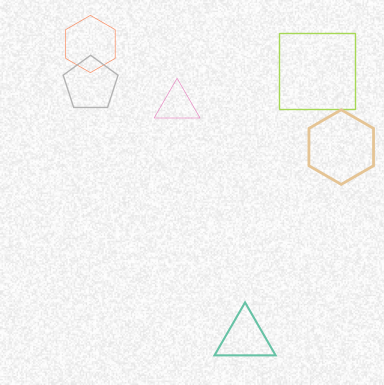[{"shape": "triangle", "thickness": 1.5, "radius": 0.46, "center": [0.637, 0.123]}, {"shape": "hexagon", "thickness": 0.5, "radius": 0.37, "center": [0.235, 0.886]}, {"shape": "triangle", "thickness": 0.5, "radius": 0.34, "center": [0.46, 0.728]}, {"shape": "square", "thickness": 1, "radius": 0.49, "center": [0.823, 0.816]}, {"shape": "hexagon", "thickness": 2, "radius": 0.48, "center": [0.886, 0.618]}, {"shape": "pentagon", "thickness": 1, "radius": 0.37, "center": [0.235, 0.782]}]